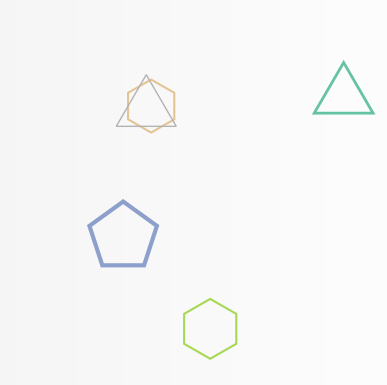[{"shape": "triangle", "thickness": 2, "radius": 0.44, "center": [0.887, 0.75]}, {"shape": "pentagon", "thickness": 3, "radius": 0.46, "center": [0.318, 0.385]}, {"shape": "hexagon", "thickness": 1.5, "radius": 0.39, "center": [0.542, 0.146]}, {"shape": "hexagon", "thickness": 1.5, "radius": 0.34, "center": [0.39, 0.724]}, {"shape": "triangle", "thickness": 1, "radius": 0.45, "center": [0.377, 0.717]}]